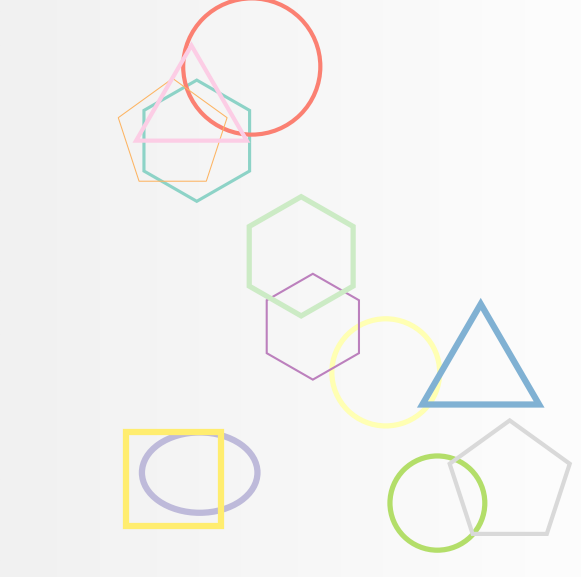[{"shape": "hexagon", "thickness": 1.5, "radius": 0.52, "center": [0.339, 0.755]}, {"shape": "circle", "thickness": 2.5, "radius": 0.46, "center": [0.664, 0.354]}, {"shape": "oval", "thickness": 3, "radius": 0.5, "center": [0.344, 0.181]}, {"shape": "circle", "thickness": 2, "radius": 0.59, "center": [0.433, 0.884]}, {"shape": "triangle", "thickness": 3, "radius": 0.58, "center": [0.827, 0.357]}, {"shape": "pentagon", "thickness": 0.5, "radius": 0.49, "center": [0.297, 0.765]}, {"shape": "circle", "thickness": 2.5, "radius": 0.41, "center": [0.752, 0.128]}, {"shape": "triangle", "thickness": 2, "radius": 0.55, "center": [0.329, 0.811]}, {"shape": "pentagon", "thickness": 2, "radius": 0.54, "center": [0.877, 0.163]}, {"shape": "hexagon", "thickness": 1, "radius": 0.46, "center": [0.538, 0.433]}, {"shape": "hexagon", "thickness": 2.5, "radius": 0.52, "center": [0.518, 0.555]}, {"shape": "square", "thickness": 3, "radius": 0.41, "center": [0.298, 0.169]}]